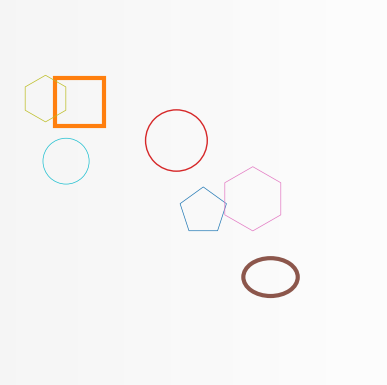[{"shape": "pentagon", "thickness": 0.5, "radius": 0.31, "center": [0.525, 0.452]}, {"shape": "square", "thickness": 3, "radius": 0.32, "center": [0.205, 0.735]}, {"shape": "circle", "thickness": 1, "radius": 0.4, "center": [0.455, 0.635]}, {"shape": "oval", "thickness": 3, "radius": 0.35, "center": [0.698, 0.28]}, {"shape": "hexagon", "thickness": 0.5, "radius": 0.42, "center": [0.652, 0.484]}, {"shape": "hexagon", "thickness": 0.5, "radius": 0.3, "center": [0.117, 0.744]}, {"shape": "circle", "thickness": 0.5, "radius": 0.3, "center": [0.17, 0.581]}]